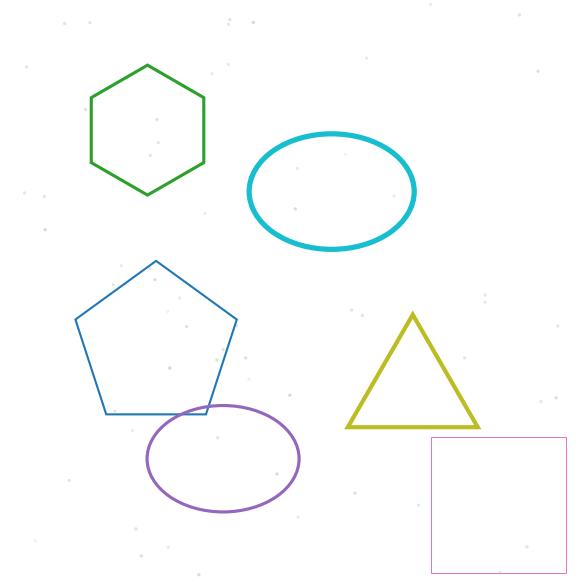[{"shape": "pentagon", "thickness": 1, "radius": 0.73, "center": [0.27, 0.4]}, {"shape": "hexagon", "thickness": 1.5, "radius": 0.56, "center": [0.255, 0.774]}, {"shape": "oval", "thickness": 1.5, "radius": 0.66, "center": [0.386, 0.205]}, {"shape": "square", "thickness": 0.5, "radius": 0.59, "center": [0.863, 0.124]}, {"shape": "triangle", "thickness": 2, "radius": 0.65, "center": [0.715, 0.324]}, {"shape": "oval", "thickness": 2.5, "radius": 0.71, "center": [0.574, 0.667]}]